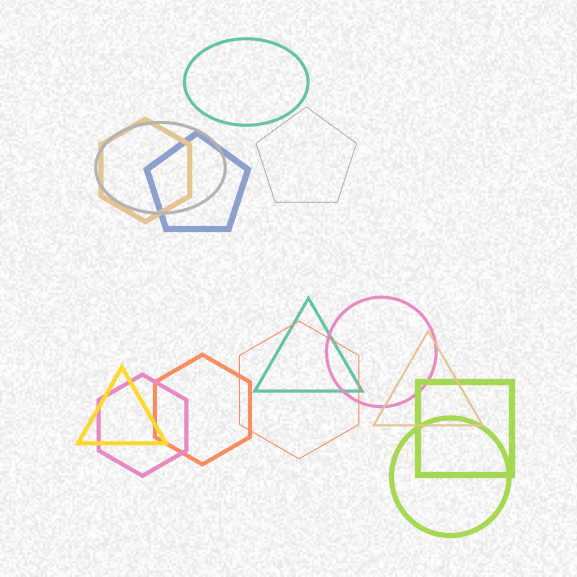[{"shape": "oval", "thickness": 1.5, "radius": 0.54, "center": [0.426, 0.857]}, {"shape": "triangle", "thickness": 1.5, "radius": 0.54, "center": [0.534, 0.376]}, {"shape": "hexagon", "thickness": 0.5, "radius": 0.6, "center": [0.518, 0.324]}, {"shape": "hexagon", "thickness": 2, "radius": 0.47, "center": [0.351, 0.29]}, {"shape": "pentagon", "thickness": 3, "radius": 0.46, "center": [0.342, 0.677]}, {"shape": "circle", "thickness": 1.5, "radius": 0.47, "center": [0.66, 0.39]}, {"shape": "hexagon", "thickness": 2, "radius": 0.44, "center": [0.247, 0.263]}, {"shape": "circle", "thickness": 2.5, "radius": 0.51, "center": [0.78, 0.174]}, {"shape": "square", "thickness": 3, "radius": 0.4, "center": [0.805, 0.258]}, {"shape": "triangle", "thickness": 2, "radius": 0.44, "center": [0.211, 0.275]}, {"shape": "hexagon", "thickness": 2.5, "radius": 0.44, "center": [0.252, 0.704]}, {"shape": "triangle", "thickness": 1, "radius": 0.54, "center": [0.742, 0.317]}, {"shape": "oval", "thickness": 1.5, "radius": 0.56, "center": [0.278, 0.708]}, {"shape": "pentagon", "thickness": 0.5, "radius": 0.46, "center": [0.53, 0.723]}]